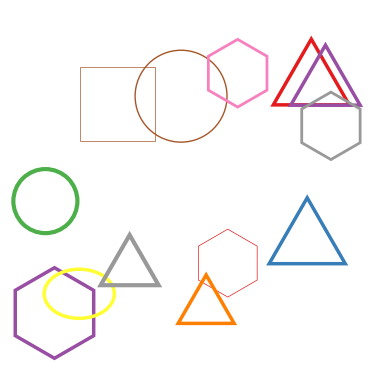[{"shape": "hexagon", "thickness": 0.5, "radius": 0.44, "center": [0.592, 0.317]}, {"shape": "triangle", "thickness": 2.5, "radius": 0.57, "center": [0.809, 0.785]}, {"shape": "triangle", "thickness": 2.5, "radius": 0.57, "center": [0.798, 0.372]}, {"shape": "circle", "thickness": 3, "radius": 0.42, "center": [0.118, 0.478]}, {"shape": "hexagon", "thickness": 2.5, "radius": 0.59, "center": [0.141, 0.187]}, {"shape": "triangle", "thickness": 2.5, "radius": 0.52, "center": [0.845, 0.779]}, {"shape": "triangle", "thickness": 2.5, "radius": 0.42, "center": [0.535, 0.202]}, {"shape": "oval", "thickness": 2.5, "radius": 0.46, "center": [0.206, 0.237]}, {"shape": "circle", "thickness": 1, "radius": 0.6, "center": [0.47, 0.75]}, {"shape": "square", "thickness": 0.5, "radius": 0.48, "center": [0.304, 0.73]}, {"shape": "hexagon", "thickness": 2, "radius": 0.44, "center": [0.617, 0.81]}, {"shape": "hexagon", "thickness": 2, "radius": 0.44, "center": [0.86, 0.673]}, {"shape": "triangle", "thickness": 3, "radius": 0.43, "center": [0.337, 0.303]}]